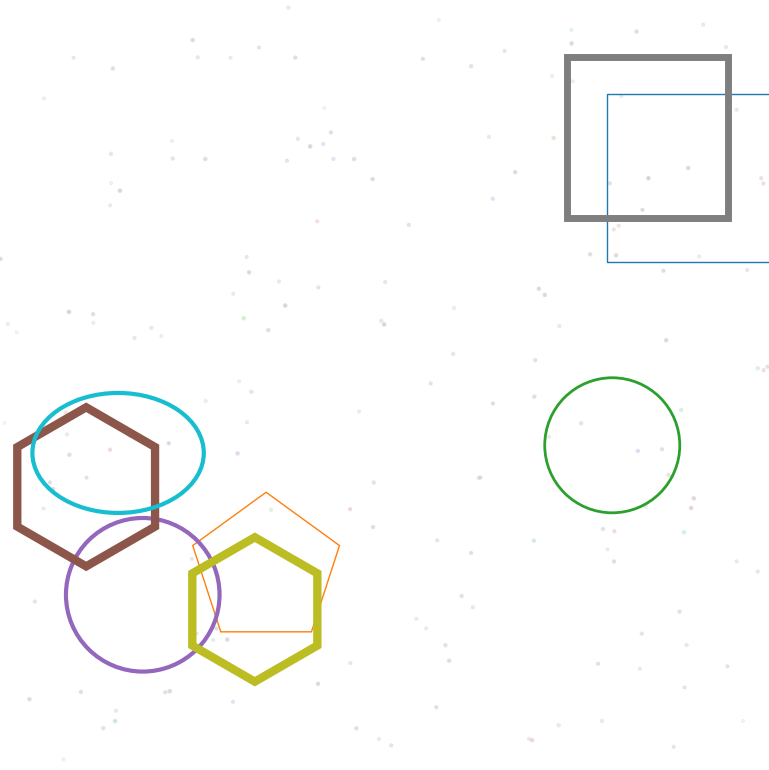[{"shape": "square", "thickness": 0.5, "radius": 0.55, "center": [0.897, 0.769]}, {"shape": "pentagon", "thickness": 0.5, "radius": 0.5, "center": [0.346, 0.261]}, {"shape": "circle", "thickness": 1, "radius": 0.44, "center": [0.795, 0.422]}, {"shape": "circle", "thickness": 1.5, "radius": 0.5, "center": [0.185, 0.228]}, {"shape": "hexagon", "thickness": 3, "radius": 0.52, "center": [0.112, 0.368]}, {"shape": "square", "thickness": 2.5, "radius": 0.52, "center": [0.841, 0.822]}, {"shape": "hexagon", "thickness": 3, "radius": 0.47, "center": [0.331, 0.208]}, {"shape": "oval", "thickness": 1.5, "radius": 0.56, "center": [0.153, 0.412]}]